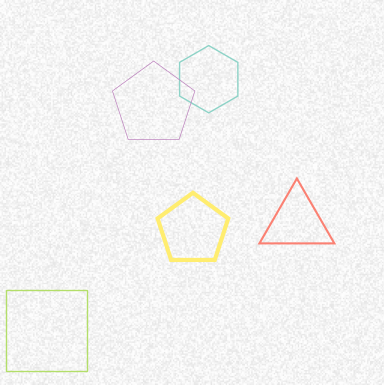[{"shape": "hexagon", "thickness": 1, "radius": 0.44, "center": [0.542, 0.794]}, {"shape": "triangle", "thickness": 1.5, "radius": 0.56, "center": [0.771, 0.424]}, {"shape": "square", "thickness": 1, "radius": 0.52, "center": [0.12, 0.142]}, {"shape": "pentagon", "thickness": 0.5, "radius": 0.56, "center": [0.399, 0.729]}, {"shape": "pentagon", "thickness": 3, "radius": 0.48, "center": [0.501, 0.403]}]